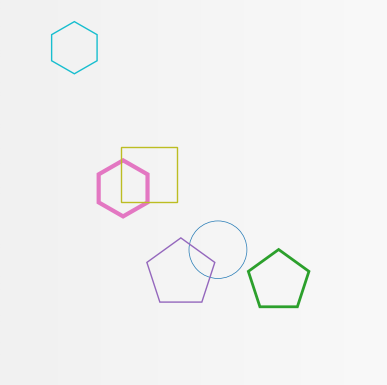[{"shape": "circle", "thickness": 0.5, "radius": 0.37, "center": [0.562, 0.351]}, {"shape": "pentagon", "thickness": 2, "radius": 0.41, "center": [0.719, 0.27]}, {"shape": "pentagon", "thickness": 1, "radius": 0.46, "center": [0.467, 0.29]}, {"shape": "hexagon", "thickness": 3, "radius": 0.36, "center": [0.318, 0.511]}, {"shape": "square", "thickness": 1, "radius": 0.36, "center": [0.384, 0.547]}, {"shape": "hexagon", "thickness": 1, "radius": 0.34, "center": [0.192, 0.876]}]